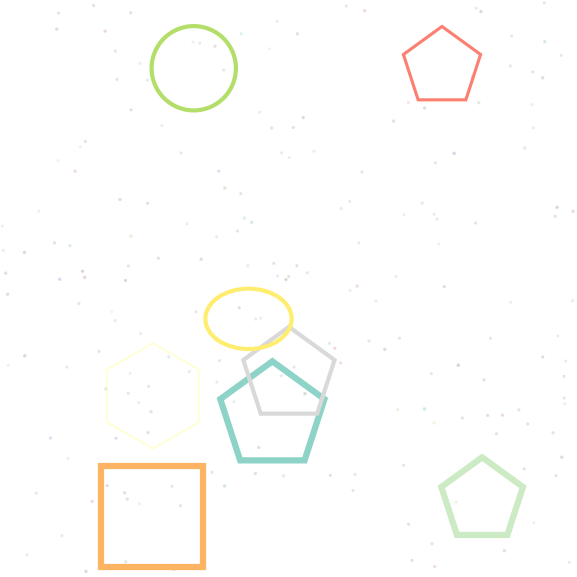[{"shape": "pentagon", "thickness": 3, "radius": 0.47, "center": [0.472, 0.279]}, {"shape": "hexagon", "thickness": 0.5, "radius": 0.46, "center": [0.265, 0.314]}, {"shape": "pentagon", "thickness": 1.5, "radius": 0.35, "center": [0.765, 0.883]}, {"shape": "square", "thickness": 3, "radius": 0.44, "center": [0.263, 0.105]}, {"shape": "circle", "thickness": 2, "radius": 0.36, "center": [0.336, 0.881]}, {"shape": "pentagon", "thickness": 2, "radius": 0.42, "center": [0.5, 0.35]}, {"shape": "pentagon", "thickness": 3, "radius": 0.37, "center": [0.835, 0.133]}, {"shape": "oval", "thickness": 2, "radius": 0.37, "center": [0.43, 0.447]}]